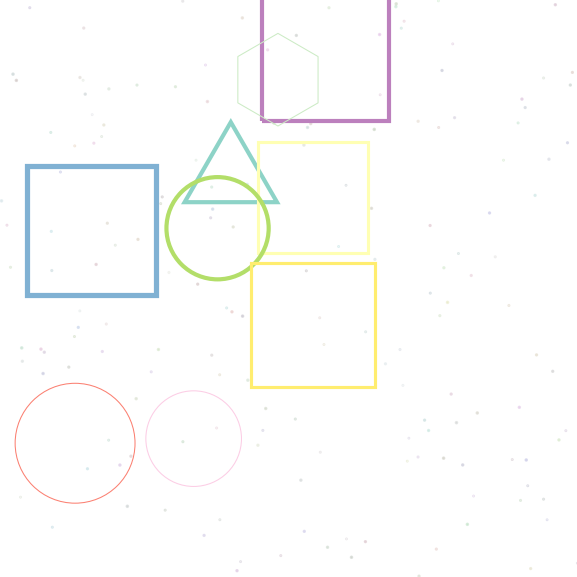[{"shape": "triangle", "thickness": 2, "radius": 0.46, "center": [0.4, 0.695]}, {"shape": "square", "thickness": 1.5, "radius": 0.48, "center": [0.542, 0.657]}, {"shape": "circle", "thickness": 0.5, "radius": 0.52, "center": [0.13, 0.232]}, {"shape": "square", "thickness": 2.5, "radius": 0.56, "center": [0.158, 0.6]}, {"shape": "circle", "thickness": 2, "radius": 0.44, "center": [0.377, 0.604]}, {"shape": "circle", "thickness": 0.5, "radius": 0.41, "center": [0.335, 0.24]}, {"shape": "square", "thickness": 2, "radius": 0.55, "center": [0.564, 0.9]}, {"shape": "hexagon", "thickness": 0.5, "radius": 0.4, "center": [0.481, 0.861]}, {"shape": "square", "thickness": 1.5, "radius": 0.54, "center": [0.542, 0.436]}]